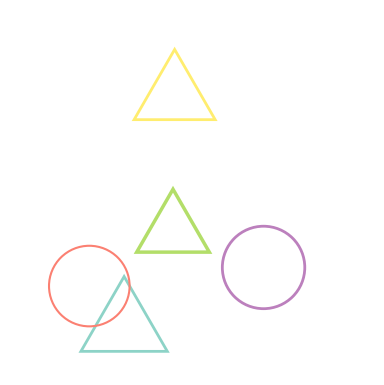[{"shape": "triangle", "thickness": 2, "radius": 0.65, "center": [0.322, 0.152]}, {"shape": "circle", "thickness": 1.5, "radius": 0.52, "center": [0.232, 0.257]}, {"shape": "triangle", "thickness": 2.5, "radius": 0.54, "center": [0.449, 0.4]}, {"shape": "circle", "thickness": 2, "radius": 0.54, "center": [0.685, 0.305]}, {"shape": "triangle", "thickness": 2, "radius": 0.61, "center": [0.454, 0.75]}]